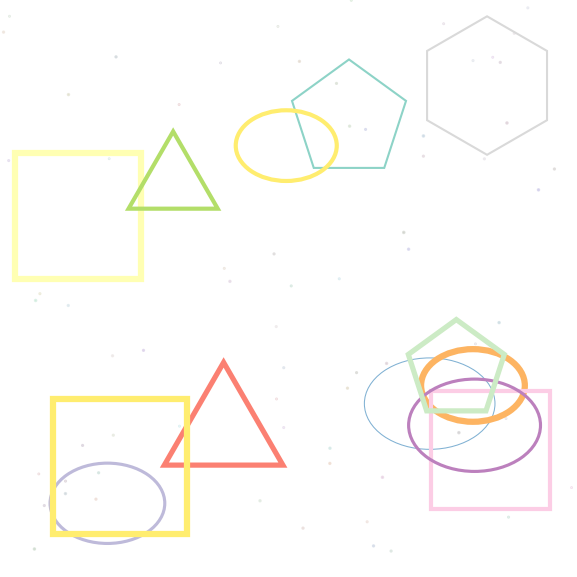[{"shape": "pentagon", "thickness": 1, "radius": 0.52, "center": [0.604, 0.792]}, {"shape": "square", "thickness": 3, "radius": 0.54, "center": [0.135, 0.625]}, {"shape": "oval", "thickness": 1.5, "radius": 0.5, "center": [0.186, 0.128]}, {"shape": "triangle", "thickness": 2.5, "radius": 0.59, "center": [0.387, 0.253]}, {"shape": "oval", "thickness": 0.5, "radius": 0.57, "center": [0.744, 0.3]}, {"shape": "oval", "thickness": 3, "radius": 0.45, "center": [0.819, 0.332]}, {"shape": "triangle", "thickness": 2, "radius": 0.45, "center": [0.3, 0.682]}, {"shape": "square", "thickness": 2, "radius": 0.51, "center": [0.849, 0.22]}, {"shape": "hexagon", "thickness": 1, "radius": 0.6, "center": [0.843, 0.851]}, {"shape": "oval", "thickness": 1.5, "radius": 0.57, "center": [0.822, 0.263]}, {"shape": "pentagon", "thickness": 2.5, "radius": 0.44, "center": [0.79, 0.358]}, {"shape": "oval", "thickness": 2, "radius": 0.44, "center": [0.496, 0.747]}, {"shape": "square", "thickness": 3, "radius": 0.58, "center": [0.208, 0.191]}]